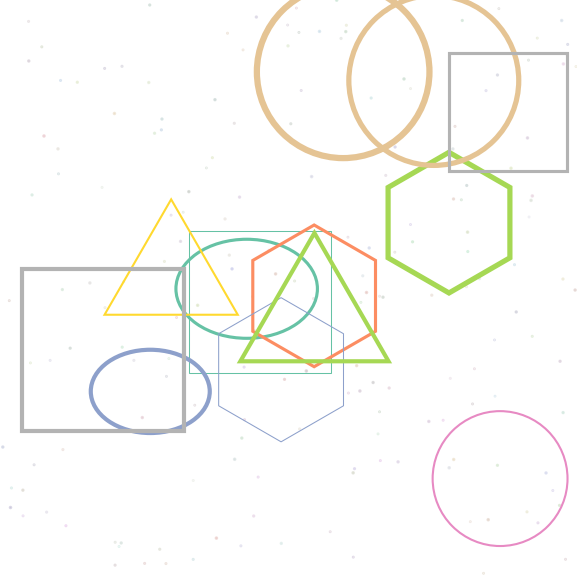[{"shape": "oval", "thickness": 1.5, "radius": 0.61, "center": [0.427, 0.499]}, {"shape": "square", "thickness": 0.5, "radius": 0.61, "center": [0.45, 0.476]}, {"shape": "hexagon", "thickness": 1.5, "radius": 0.61, "center": [0.544, 0.487]}, {"shape": "oval", "thickness": 2, "radius": 0.52, "center": [0.26, 0.321]}, {"shape": "hexagon", "thickness": 0.5, "radius": 0.62, "center": [0.487, 0.359]}, {"shape": "circle", "thickness": 1, "radius": 0.58, "center": [0.866, 0.17]}, {"shape": "hexagon", "thickness": 2.5, "radius": 0.61, "center": [0.777, 0.614]}, {"shape": "triangle", "thickness": 2, "radius": 0.74, "center": [0.544, 0.448]}, {"shape": "triangle", "thickness": 1, "radius": 0.67, "center": [0.296, 0.521]}, {"shape": "circle", "thickness": 3, "radius": 0.75, "center": [0.594, 0.875]}, {"shape": "circle", "thickness": 2.5, "radius": 0.74, "center": [0.751, 0.86]}, {"shape": "square", "thickness": 2, "radius": 0.7, "center": [0.178, 0.393]}, {"shape": "square", "thickness": 1.5, "radius": 0.51, "center": [0.879, 0.805]}]